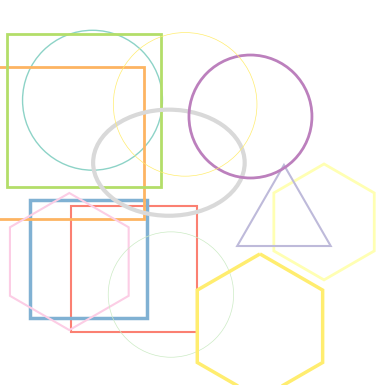[{"shape": "circle", "thickness": 1, "radius": 0.91, "center": [0.24, 0.74]}, {"shape": "hexagon", "thickness": 2, "radius": 0.75, "center": [0.842, 0.424]}, {"shape": "triangle", "thickness": 1.5, "radius": 0.7, "center": [0.738, 0.431]}, {"shape": "square", "thickness": 1.5, "radius": 0.82, "center": [0.348, 0.301]}, {"shape": "square", "thickness": 2.5, "radius": 0.76, "center": [0.23, 0.327]}, {"shape": "square", "thickness": 2, "radius": 0.99, "center": [0.175, 0.628]}, {"shape": "square", "thickness": 2, "radius": 1.0, "center": [0.218, 0.714]}, {"shape": "hexagon", "thickness": 1.5, "radius": 0.89, "center": [0.18, 0.321]}, {"shape": "oval", "thickness": 3, "radius": 0.98, "center": [0.439, 0.577]}, {"shape": "circle", "thickness": 2, "radius": 0.8, "center": [0.651, 0.697]}, {"shape": "circle", "thickness": 0.5, "radius": 0.81, "center": [0.444, 0.235]}, {"shape": "hexagon", "thickness": 2.5, "radius": 0.94, "center": [0.675, 0.152]}, {"shape": "circle", "thickness": 0.5, "radius": 0.93, "center": [0.481, 0.729]}]